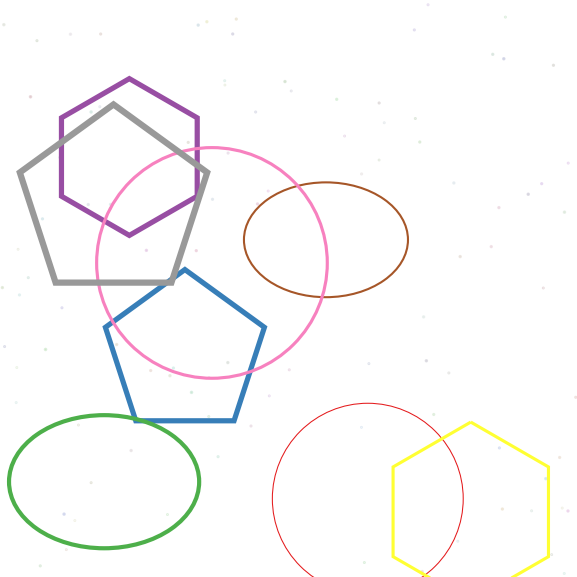[{"shape": "circle", "thickness": 0.5, "radius": 0.83, "center": [0.637, 0.136]}, {"shape": "pentagon", "thickness": 2.5, "radius": 0.72, "center": [0.32, 0.388]}, {"shape": "oval", "thickness": 2, "radius": 0.82, "center": [0.18, 0.165]}, {"shape": "hexagon", "thickness": 2.5, "radius": 0.68, "center": [0.224, 0.727]}, {"shape": "hexagon", "thickness": 1.5, "radius": 0.78, "center": [0.815, 0.113]}, {"shape": "oval", "thickness": 1, "radius": 0.71, "center": [0.564, 0.584]}, {"shape": "circle", "thickness": 1.5, "radius": 1.0, "center": [0.367, 0.544]}, {"shape": "pentagon", "thickness": 3, "radius": 0.85, "center": [0.197, 0.648]}]